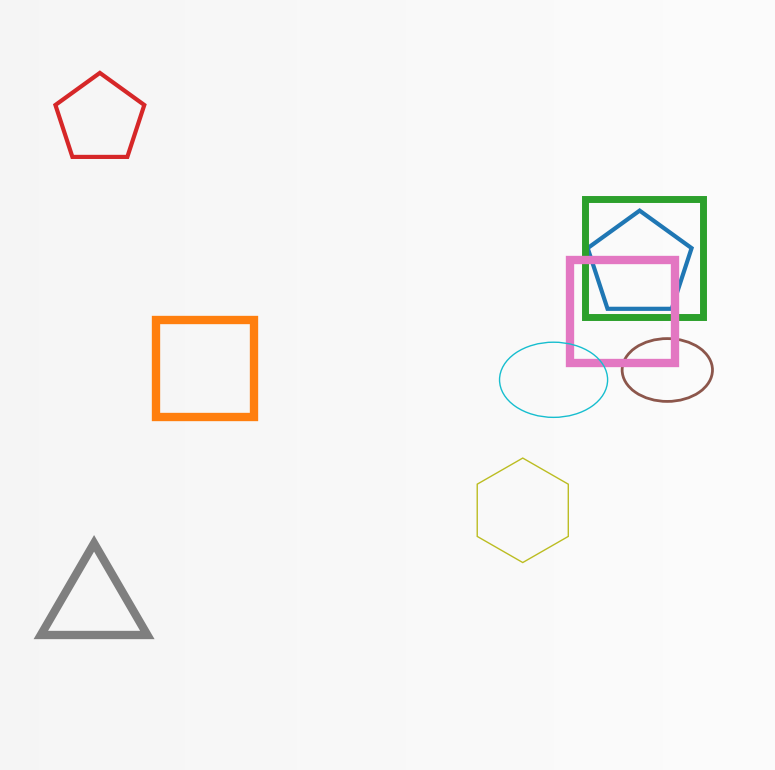[{"shape": "pentagon", "thickness": 1.5, "radius": 0.35, "center": [0.825, 0.656]}, {"shape": "square", "thickness": 3, "radius": 0.32, "center": [0.265, 0.521]}, {"shape": "square", "thickness": 2.5, "radius": 0.38, "center": [0.831, 0.664]}, {"shape": "pentagon", "thickness": 1.5, "radius": 0.3, "center": [0.129, 0.845]}, {"shape": "oval", "thickness": 1, "radius": 0.29, "center": [0.861, 0.519]}, {"shape": "square", "thickness": 3, "radius": 0.34, "center": [0.803, 0.595]}, {"shape": "triangle", "thickness": 3, "radius": 0.4, "center": [0.121, 0.215]}, {"shape": "hexagon", "thickness": 0.5, "radius": 0.34, "center": [0.675, 0.337]}, {"shape": "oval", "thickness": 0.5, "radius": 0.35, "center": [0.714, 0.507]}]